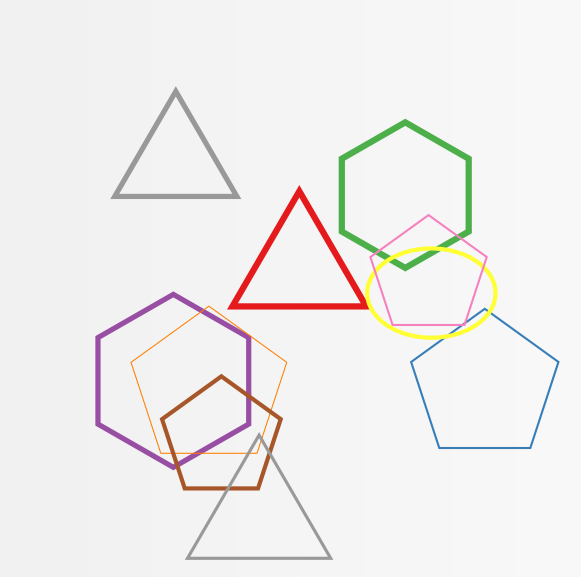[{"shape": "triangle", "thickness": 3, "radius": 0.66, "center": [0.515, 0.535]}, {"shape": "pentagon", "thickness": 1, "radius": 0.67, "center": [0.834, 0.331]}, {"shape": "hexagon", "thickness": 3, "radius": 0.63, "center": [0.697, 0.661]}, {"shape": "hexagon", "thickness": 2.5, "radius": 0.75, "center": [0.298, 0.34]}, {"shape": "pentagon", "thickness": 0.5, "radius": 0.7, "center": [0.359, 0.328]}, {"shape": "oval", "thickness": 2, "radius": 0.55, "center": [0.742, 0.492]}, {"shape": "pentagon", "thickness": 2, "radius": 0.54, "center": [0.381, 0.24]}, {"shape": "pentagon", "thickness": 1, "radius": 0.53, "center": [0.737, 0.522]}, {"shape": "triangle", "thickness": 2.5, "radius": 0.61, "center": [0.302, 0.72]}, {"shape": "triangle", "thickness": 1.5, "radius": 0.71, "center": [0.446, 0.104]}]